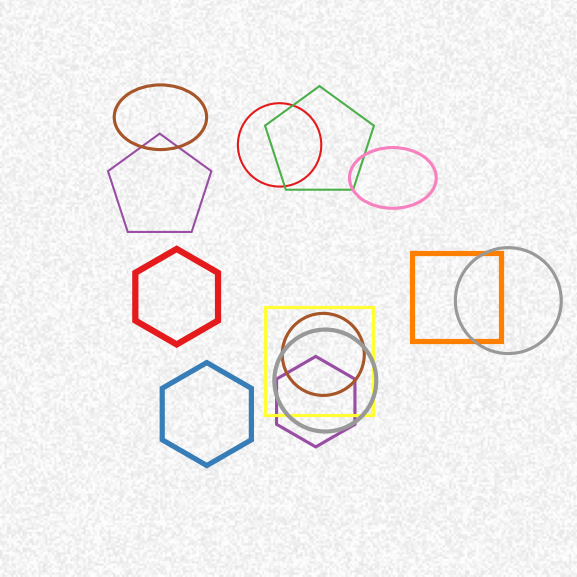[{"shape": "circle", "thickness": 1, "radius": 0.36, "center": [0.484, 0.748]}, {"shape": "hexagon", "thickness": 3, "radius": 0.41, "center": [0.306, 0.485]}, {"shape": "hexagon", "thickness": 2.5, "radius": 0.45, "center": [0.358, 0.282]}, {"shape": "pentagon", "thickness": 1, "radius": 0.5, "center": [0.553, 0.751]}, {"shape": "pentagon", "thickness": 1, "radius": 0.47, "center": [0.277, 0.674]}, {"shape": "hexagon", "thickness": 1.5, "radius": 0.39, "center": [0.547, 0.304]}, {"shape": "square", "thickness": 2.5, "radius": 0.38, "center": [0.79, 0.485]}, {"shape": "square", "thickness": 1.5, "radius": 0.47, "center": [0.553, 0.375]}, {"shape": "circle", "thickness": 1.5, "radius": 0.36, "center": [0.56, 0.385]}, {"shape": "oval", "thickness": 1.5, "radius": 0.4, "center": [0.278, 0.796]}, {"shape": "oval", "thickness": 1.5, "radius": 0.38, "center": [0.68, 0.691]}, {"shape": "circle", "thickness": 1.5, "radius": 0.46, "center": [0.88, 0.479]}, {"shape": "circle", "thickness": 2, "radius": 0.44, "center": [0.563, 0.34]}]